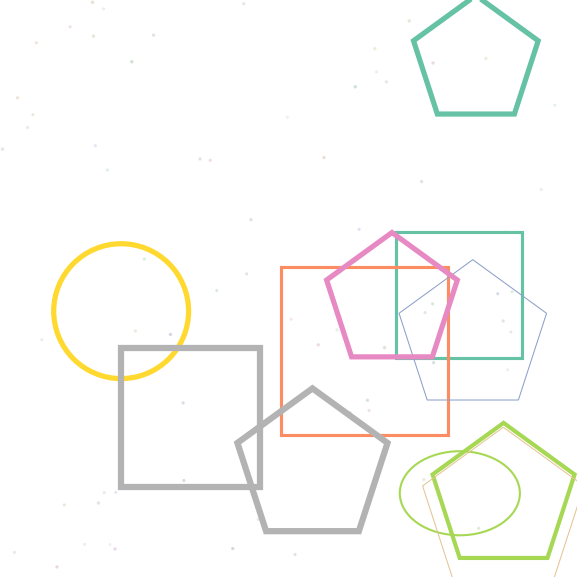[{"shape": "square", "thickness": 1.5, "radius": 0.55, "center": [0.795, 0.488]}, {"shape": "pentagon", "thickness": 2.5, "radius": 0.57, "center": [0.824, 0.893]}, {"shape": "square", "thickness": 1.5, "radius": 0.73, "center": [0.631, 0.392]}, {"shape": "pentagon", "thickness": 0.5, "radius": 0.67, "center": [0.819, 0.415]}, {"shape": "pentagon", "thickness": 2.5, "radius": 0.59, "center": [0.679, 0.477]}, {"shape": "oval", "thickness": 1, "radius": 0.52, "center": [0.796, 0.145]}, {"shape": "pentagon", "thickness": 2, "radius": 0.65, "center": [0.872, 0.138]}, {"shape": "circle", "thickness": 2.5, "radius": 0.58, "center": [0.21, 0.46]}, {"shape": "pentagon", "thickness": 0.5, "radius": 0.73, "center": [0.872, 0.112]}, {"shape": "square", "thickness": 3, "radius": 0.6, "center": [0.329, 0.276]}, {"shape": "pentagon", "thickness": 3, "radius": 0.68, "center": [0.541, 0.19]}]